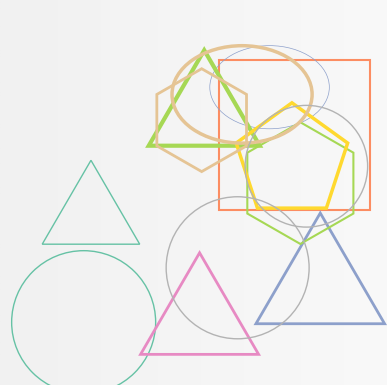[{"shape": "triangle", "thickness": 1, "radius": 0.73, "center": [0.235, 0.438]}, {"shape": "circle", "thickness": 1, "radius": 0.93, "center": [0.216, 0.163]}, {"shape": "square", "thickness": 1.5, "radius": 0.97, "center": [0.759, 0.649]}, {"shape": "triangle", "thickness": 2, "radius": 0.96, "center": [0.826, 0.255]}, {"shape": "oval", "thickness": 0.5, "radius": 0.77, "center": [0.696, 0.773]}, {"shape": "triangle", "thickness": 2, "radius": 0.88, "center": [0.515, 0.168]}, {"shape": "triangle", "thickness": 3, "radius": 0.83, "center": [0.527, 0.704]}, {"shape": "hexagon", "thickness": 1.5, "radius": 0.79, "center": [0.775, 0.524]}, {"shape": "pentagon", "thickness": 2.5, "radius": 0.76, "center": [0.753, 0.582]}, {"shape": "hexagon", "thickness": 2, "radius": 0.67, "center": [0.52, 0.688]}, {"shape": "oval", "thickness": 2.5, "radius": 0.9, "center": [0.625, 0.755]}, {"shape": "circle", "thickness": 1, "radius": 0.79, "center": [0.791, 0.568]}, {"shape": "circle", "thickness": 1, "radius": 0.92, "center": [0.613, 0.304]}]